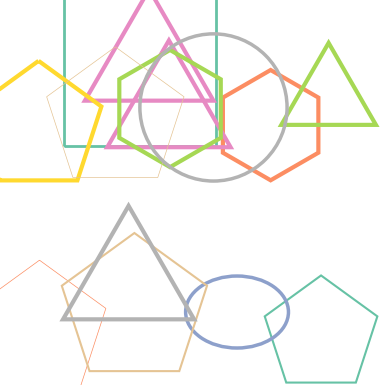[{"shape": "square", "thickness": 2, "radius": 0.99, "center": [0.364, 0.818]}, {"shape": "pentagon", "thickness": 1.5, "radius": 0.77, "center": [0.834, 0.131]}, {"shape": "hexagon", "thickness": 3, "radius": 0.72, "center": [0.703, 0.675]}, {"shape": "pentagon", "thickness": 0.5, "radius": 0.91, "center": [0.103, 0.143]}, {"shape": "oval", "thickness": 2.5, "radius": 0.67, "center": [0.616, 0.19]}, {"shape": "triangle", "thickness": 3, "radius": 0.92, "center": [0.439, 0.71]}, {"shape": "triangle", "thickness": 3, "radius": 0.96, "center": [0.387, 0.835]}, {"shape": "triangle", "thickness": 3, "radius": 0.71, "center": [0.854, 0.747]}, {"shape": "hexagon", "thickness": 3, "radius": 0.76, "center": [0.442, 0.718]}, {"shape": "pentagon", "thickness": 3, "radius": 0.86, "center": [0.1, 0.67]}, {"shape": "pentagon", "thickness": 0.5, "radius": 0.94, "center": [0.3, 0.691]}, {"shape": "pentagon", "thickness": 1.5, "radius": 0.99, "center": [0.349, 0.196]}, {"shape": "circle", "thickness": 2.5, "radius": 0.96, "center": [0.554, 0.721]}, {"shape": "triangle", "thickness": 3, "radius": 0.98, "center": [0.334, 0.269]}]